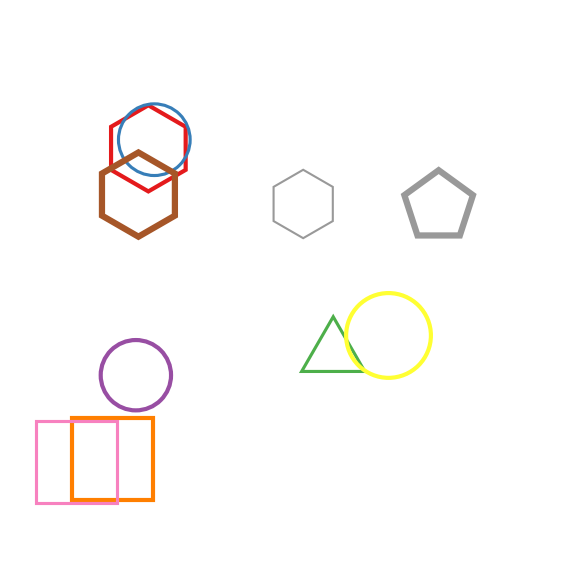[{"shape": "hexagon", "thickness": 2, "radius": 0.37, "center": [0.257, 0.742]}, {"shape": "circle", "thickness": 1.5, "radius": 0.31, "center": [0.267, 0.757]}, {"shape": "triangle", "thickness": 1.5, "radius": 0.32, "center": [0.577, 0.387]}, {"shape": "circle", "thickness": 2, "radius": 0.3, "center": [0.235, 0.349]}, {"shape": "square", "thickness": 2, "radius": 0.35, "center": [0.195, 0.204]}, {"shape": "circle", "thickness": 2, "radius": 0.37, "center": [0.673, 0.418]}, {"shape": "hexagon", "thickness": 3, "radius": 0.36, "center": [0.24, 0.662]}, {"shape": "square", "thickness": 1.5, "radius": 0.35, "center": [0.133, 0.199]}, {"shape": "hexagon", "thickness": 1, "radius": 0.3, "center": [0.525, 0.646]}, {"shape": "pentagon", "thickness": 3, "radius": 0.31, "center": [0.76, 0.642]}]